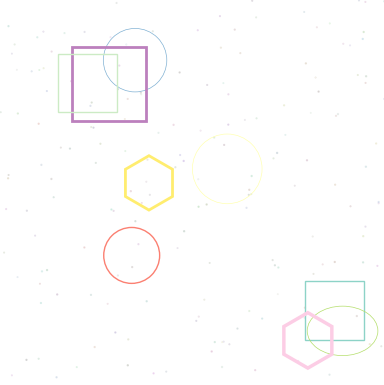[{"shape": "square", "thickness": 1, "radius": 0.39, "center": [0.869, 0.194]}, {"shape": "circle", "thickness": 0.5, "radius": 0.45, "center": [0.59, 0.561]}, {"shape": "circle", "thickness": 1, "radius": 0.36, "center": [0.342, 0.337]}, {"shape": "circle", "thickness": 0.5, "radius": 0.41, "center": [0.351, 0.844]}, {"shape": "oval", "thickness": 0.5, "radius": 0.46, "center": [0.89, 0.141]}, {"shape": "hexagon", "thickness": 2.5, "radius": 0.36, "center": [0.8, 0.116]}, {"shape": "square", "thickness": 2, "radius": 0.48, "center": [0.282, 0.782]}, {"shape": "square", "thickness": 1, "radius": 0.38, "center": [0.227, 0.785]}, {"shape": "hexagon", "thickness": 2, "radius": 0.35, "center": [0.387, 0.525]}]